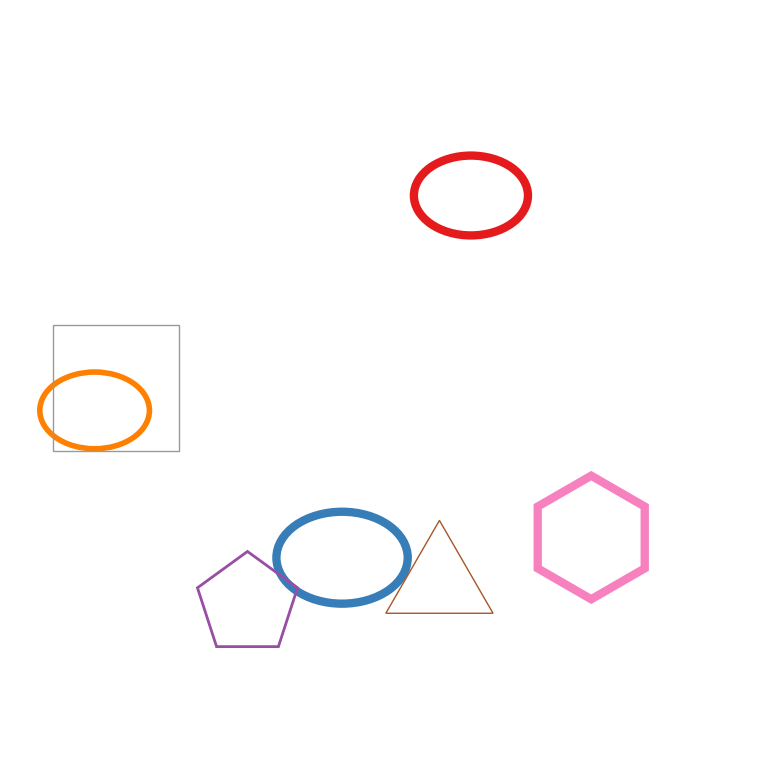[{"shape": "oval", "thickness": 3, "radius": 0.37, "center": [0.612, 0.746]}, {"shape": "oval", "thickness": 3, "radius": 0.43, "center": [0.444, 0.276]}, {"shape": "pentagon", "thickness": 1, "radius": 0.34, "center": [0.321, 0.215]}, {"shape": "oval", "thickness": 2, "radius": 0.36, "center": [0.123, 0.467]}, {"shape": "triangle", "thickness": 0.5, "radius": 0.4, "center": [0.571, 0.244]}, {"shape": "hexagon", "thickness": 3, "radius": 0.4, "center": [0.768, 0.302]}, {"shape": "square", "thickness": 0.5, "radius": 0.41, "center": [0.151, 0.497]}]